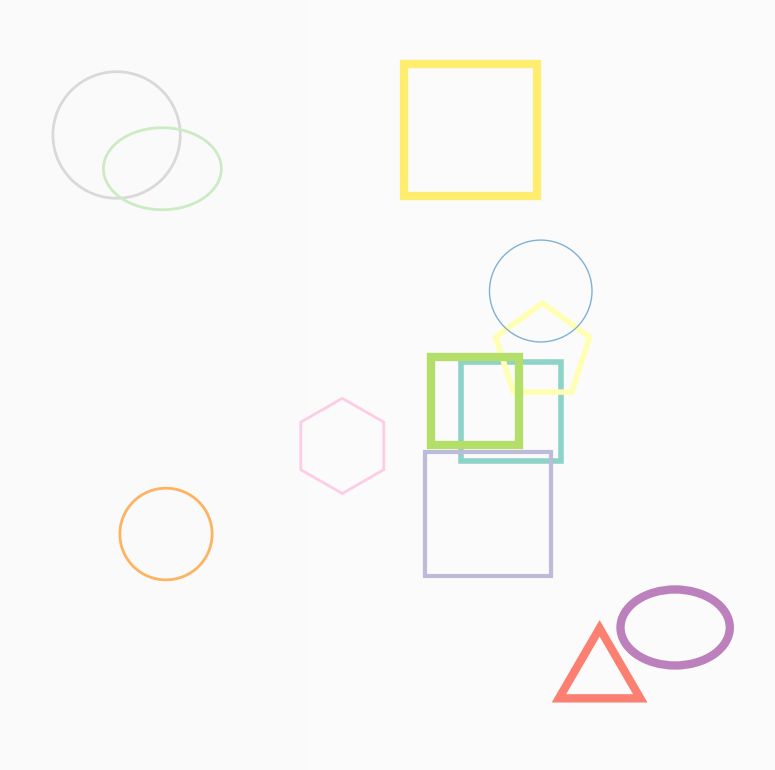[{"shape": "square", "thickness": 2, "radius": 0.32, "center": [0.659, 0.465]}, {"shape": "pentagon", "thickness": 2, "radius": 0.32, "center": [0.7, 0.542]}, {"shape": "square", "thickness": 1.5, "radius": 0.4, "center": [0.63, 0.332]}, {"shape": "triangle", "thickness": 3, "radius": 0.3, "center": [0.774, 0.123]}, {"shape": "circle", "thickness": 0.5, "radius": 0.33, "center": [0.698, 0.622]}, {"shape": "circle", "thickness": 1, "radius": 0.3, "center": [0.214, 0.306]}, {"shape": "square", "thickness": 3, "radius": 0.29, "center": [0.613, 0.479]}, {"shape": "hexagon", "thickness": 1, "radius": 0.31, "center": [0.442, 0.421]}, {"shape": "circle", "thickness": 1, "radius": 0.41, "center": [0.15, 0.825]}, {"shape": "oval", "thickness": 3, "radius": 0.35, "center": [0.871, 0.185]}, {"shape": "oval", "thickness": 1, "radius": 0.38, "center": [0.21, 0.781]}, {"shape": "square", "thickness": 3, "radius": 0.43, "center": [0.607, 0.831]}]